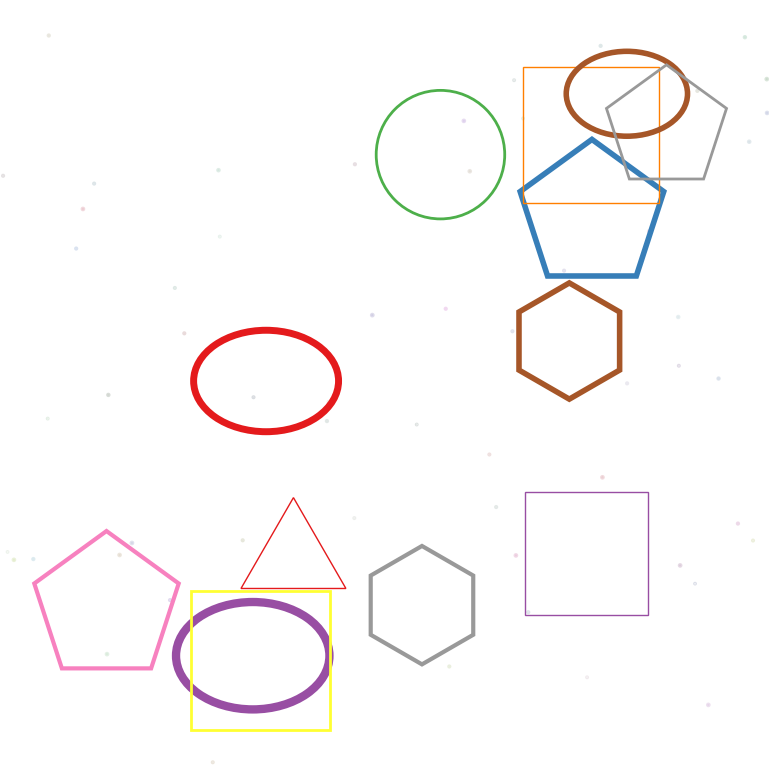[{"shape": "triangle", "thickness": 0.5, "radius": 0.39, "center": [0.381, 0.275]}, {"shape": "oval", "thickness": 2.5, "radius": 0.47, "center": [0.346, 0.505]}, {"shape": "pentagon", "thickness": 2, "radius": 0.49, "center": [0.769, 0.721]}, {"shape": "circle", "thickness": 1, "radius": 0.42, "center": [0.572, 0.799]}, {"shape": "square", "thickness": 0.5, "radius": 0.4, "center": [0.761, 0.281]}, {"shape": "oval", "thickness": 3, "radius": 0.5, "center": [0.328, 0.148]}, {"shape": "square", "thickness": 0.5, "radius": 0.44, "center": [0.768, 0.825]}, {"shape": "square", "thickness": 1, "radius": 0.45, "center": [0.338, 0.142]}, {"shape": "oval", "thickness": 2, "radius": 0.39, "center": [0.814, 0.878]}, {"shape": "hexagon", "thickness": 2, "radius": 0.38, "center": [0.739, 0.557]}, {"shape": "pentagon", "thickness": 1.5, "radius": 0.49, "center": [0.138, 0.212]}, {"shape": "hexagon", "thickness": 1.5, "radius": 0.38, "center": [0.548, 0.214]}, {"shape": "pentagon", "thickness": 1, "radius": 0.41, "center": [0.866, 0.834]}]